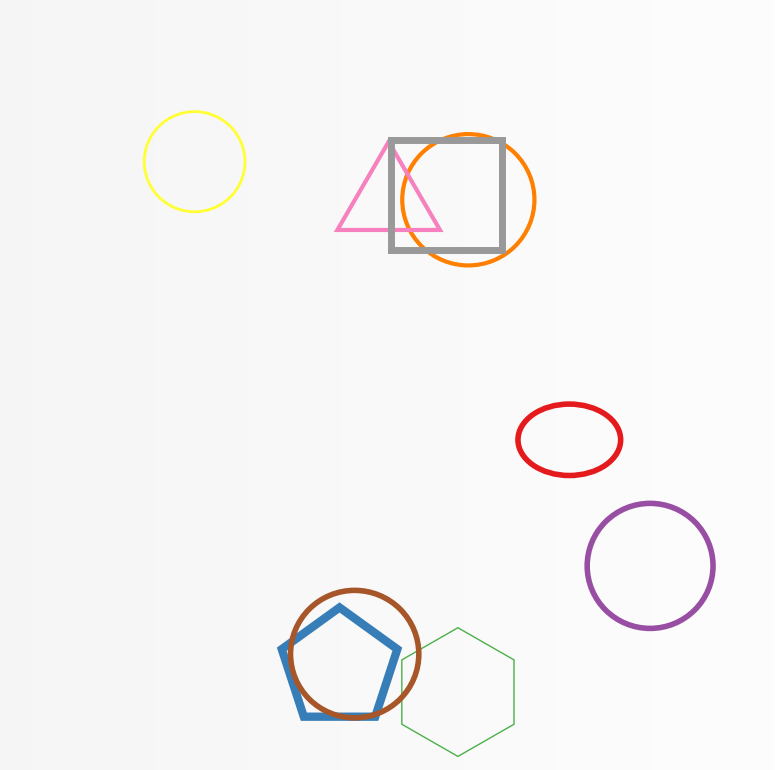[{"shape": "oval", "thickness": 2, "radius": 0.33, "center": [0.735, 0.429]}, {"shape": "pentagon", "thickness": 3, "radius": 0.39, "center": [0.438, 0.133]}, {"shape": "hexagon", "thickness": 0.5, "radius": 0.42, "center": [0.591, 0.101]}, {"shape": "circle", "thickness": 2, "radius": 0.41, "center": [0.839, 0.265]}, {"shape": "circle", "thickness": 1.5, "radius": 0.43, "center": [0.604, 0.741]}, {"shape": "circle", "thickness": 1, "radius": 0.33, "center": [0.251, 0.79]}, {"shape": "circle", "thickness": 2, "radius": 0.41, "center": [0.458, 0.151]}, {"shape": "triangle", "thickness": 1.5, "radius": 0.38, "center": [0.502, 0.74]}, {"shape": "square", "thickness": 2.5, "radius": 0.36, "center": [0.576, 0.747]}]